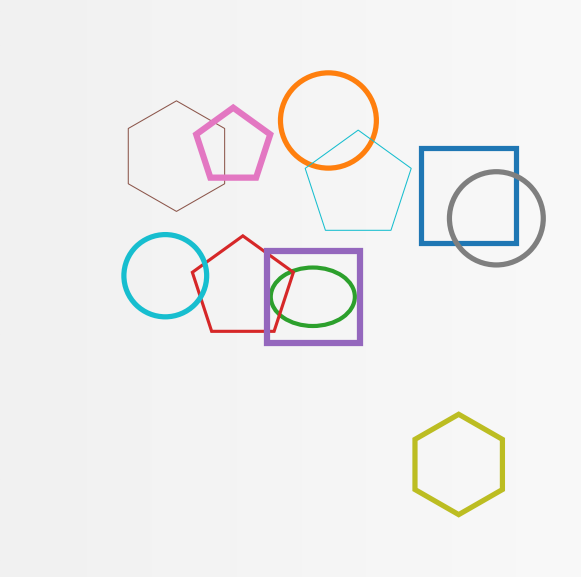[{"shape": "square", "thickness": 2.5, "radius": 0.41, "center": [0.806, 0.661]}, {"shape": "circle", "thickness": 2.5, "radius": 0.41, "center": [0.565, 0.791]}, {"shape": "oval", "thickness": 2, "radius": 0.36, "center": [0.538, 0.485]}, {"shape": "pentagon", "thickness": 1.5, "radius": 0.46, "center": [0.418, 0.499]}, {"shape": "square", "thickness": 3, "radius": 0.4, "center": [0.539, 0.485]}, {"shape": "hexagon", "thickness": 0.5, "radius": 0.48, "center": [0.304, 0.729]}, {"shape": "pentagon", "thickness": 3, "radius": 0.33, "center": [0.401, 0.746]}, {"shape": "circle", "thickness": 2.5, "radius": 0.4, "center": [0.854, 0.621]}, {"shape": "hexagon", "thickness": 2.5, "radius": 0.43, "center": [0.789, 0.195]}, {"shape": "circle", "thickness": 2.5, "radius": 0.36, "center": [0.284, 0.522]}, {"shape": "pentagon", "thickness": 0.5, "radius": 0.48, "center": [0.616, 0.678]}]